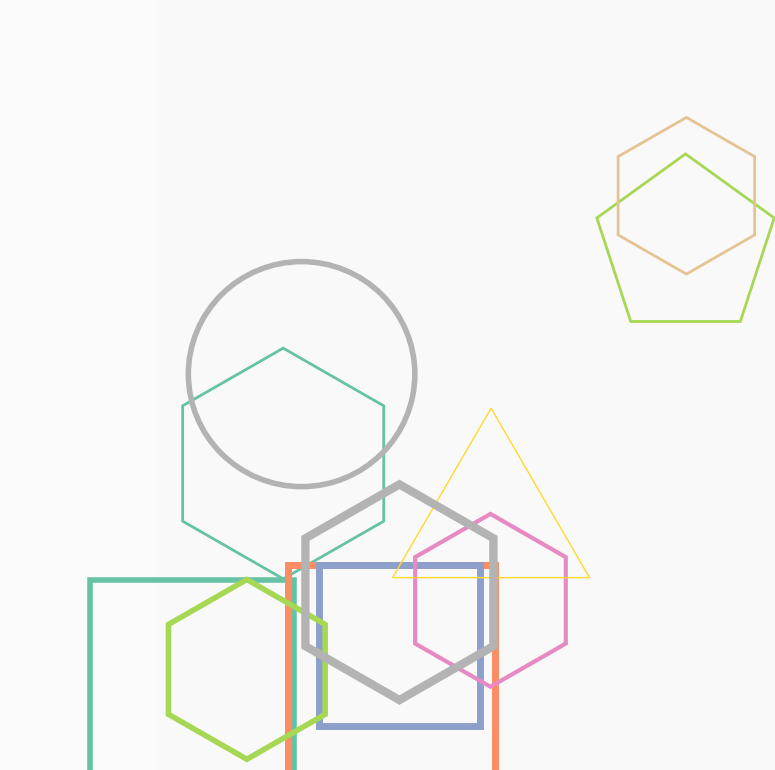[{"shape": "hexagon", "thickness": 1, "radius": 0.75, "center": [0.365, 0.398]}, {"shape": "square", "thickness": 2, "radius": 0.66, "center": [0.248, 0.116]}, {"shape": "square", "thickness": 2.5, "radius": 0.67, "center": [0.505, 0.132]}, {"shape": "square", "thickness": 2.5, "radius": 0.52, "center": [0.515, 0.162]}, {"shape": "hexagon", "thickness": 1.5, "radius": 0.56, "center": [0.633, 0.22]}, {"shape": "pentagon", "thickness": 1, "radius": 0.6, "center": [0.885, 0.68]}, {"shape": "hexagon", "thickness": 2, "radius": 0.58, "center": [0.318, 0.131]}, {"shape": "triangle", "thickness": 0.5, "radius": 0.73, "center": [0.634, 0.323]}, {"shape": "hexagon", "thickness": 1, "radius": 0.51, "center": [0.886, 0.746]}, {"shape": "hexagon", "thickness": 3, "radius": 0.7, "center": [0.515, 0.231]}, {"shape": "circle", "thickness": 2, "radius": 0.73, "center": [0.389, 0.514]}]